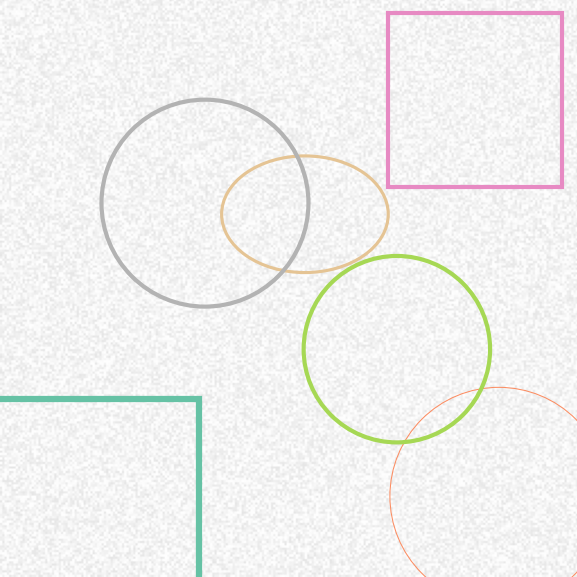[{"shape": "square", "thickness": 3, "radius": 0.9, "center": [0.164, 0.128]}, {"shape": "circle", "thickness": 0.5, "radius": 0.94, "center": [0.864, 0.14]}, {"shape": "square", "thickness": 2, "radius": 0.75, "center": [0.823, 0.825]}, {"shape": "circle", "thickness": 2, "radius": 0.81, "center": [0.687, 0.394]}, {"shape": "oval", "thickness": 1.5, "radius": 0.72, "center": [0.528, 0.628]}, {"shape": "circle", "thickness": 2, "radius": 0.9, "center": [0.355, 0.647]}]